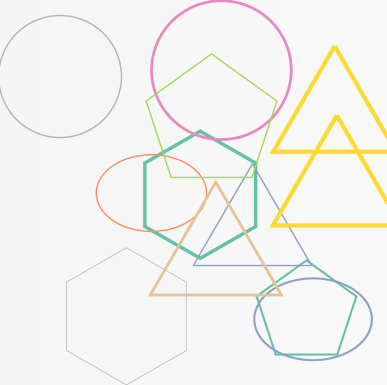[{"shape": "hexagon", "thickness": 2.5, "radius": 0.83, "center": [0.517, 0.494]}, {"shape": "pentagon", "thickness": 1.5, "radius": 0.68, "center": [0.791, 0.189]}, {"shape": "oval", "thickness": 1, "radius": 0.71, "center": [0.391, 0.498]}, {"shape": "triangle", "thickness": 1, "radius": 0.88, "center": [0.652, 0.398]}, {"shape": "oval", "thickness": 1.5, "radius": 0.76, "center": [0.808, 0.171]}, {"shape": "circle", "thickness": 2, "radius": 0.9, "center": [0.571, 0.818]}, {"shape": "pentagon", "thickness": 1, "radius": 0.89, "center": [0.546, 0.683]}, {"shape": "triangle", "thickness": 3, "radius": 0.95, "center": [0.869, 0.51]}, {"shape": "triangle", "thickness": 3, "radius": 0.91, "center": [0.863, 0.697]}, {"shape": "triangle", "thickness": 2, "radius": 0.98, "center": [0.557, 0.331]}, {"shape": "circle", "thickness": 1, "radius": 0.79, "center": [0.155, 0.801]}, {"shape": "hexagon", "thickness": 0.5, "radius": 0.89, "center": [0.326, 0.178]}]